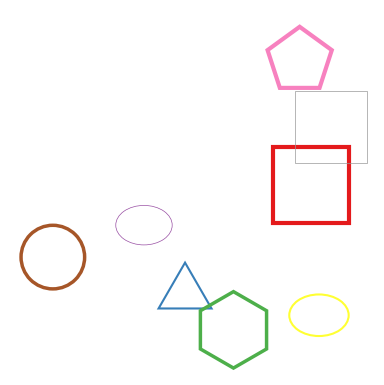[{"shape": "square", "thickness": 3, "radius": 0.5, "center": [0.808, 0.519]}, {"shape": "triangle", "thickness": 1.5, "radius": 0.4, "center": [0.481, 0.238]}, {"shape": "hexagon", "thickness": 2.5, "radius": 0.5, "center": [0.606, 0.143]}, {"shape": "oval", "thickness": 0.5, "radius": 0.37, "center": [0.374, 0.415]}, {"shape": "oval", "thickness": 1.5, "radius": 0.39, "center": [0.829, 0.181]}, {"shape": "circle", "thickness": 2.5, "radius": 0.41, "center": [0.137, 0.332]}, {"shape": "pentagon", "thickness": 3, "radius": 0.44, "center": [0.778, 0.843]}, {"shape": "square", "thickness": 0.5, "radius": 0.47, "center": [0.859, 0.67]}]